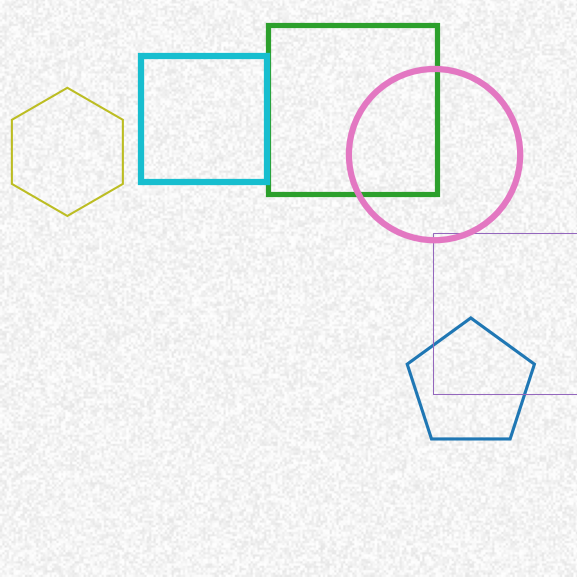[{"shape": "pentagon", "thickness": 1.5, "radius": 0.58, "center": [0.815, 0.333]}, {"shape": "square", "thickness": 2.5, "radius": 0.73, "center": [0.611, 0.809]}, {"shape": "square", "thickness": 0.5, "radius": 0.7, "center": [0.888, 0.456]}, {"shape": "circle", "thickness": 3, "radius": 0.74, "center": [0.752, 0.731]}, {"shape": "hexagon", "thickness": 1, "radius": 0.55, "center": [0.117, 0.736]}, {"shape": "square", "thickness": 3, "radius": 0.54, "center": [0.353, 0.793]}]